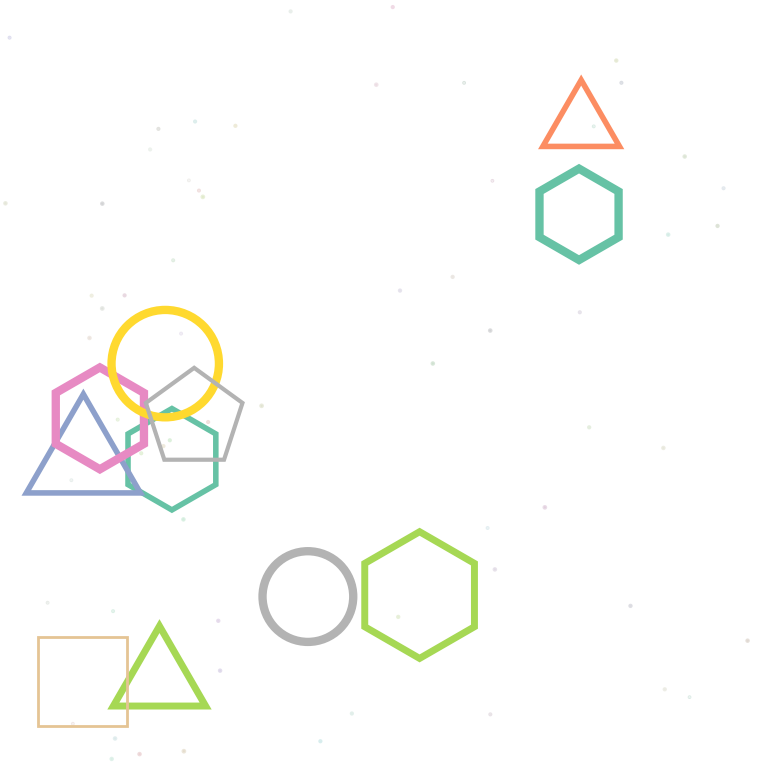[{"shape": "hexagon", "thickness": 2, "radius": 0.33, "center": [0.223, 0.404]}, {"shape": "hexagon", "thickness": 3, "radius": 0.3, "center": [0.752, 0.722]}, {"shape": "triangle", "thickness": 2, "radius": 0.29, "center": [0.755, 0.839]}, {"shape": "triangle", "thickness": 2, "radius": 0.43, "center": [0.108, 0.403]}, {"shape": "hexagon", "thickness": 3, "radius": 0.33, "center": [0.13, 0.457]}, {"shape": "triangle", "thickness": 2.5, "radius": 0.35, "center": [0.207, 0.118]}, {"shape": "hexagon", "thickness": 2.5, "radius": 0.41, "center": [0.545, 0.227]}, {"shape": "circle", "thickness": 3, "radius": 0.35, "center": [0.215, 0.528]}, {"shape": "square", "thickness": 1, "radius": 0.29, "center": [0.108, 0.114]}, {"shape": "circle", "thickness": 3, "radius": 0.29, "center": [0.4, 0.225]}, {"shape": "pentagon", "thickness": 1.5, "radius": 0.33, "center": [0.252, 0.456]}]